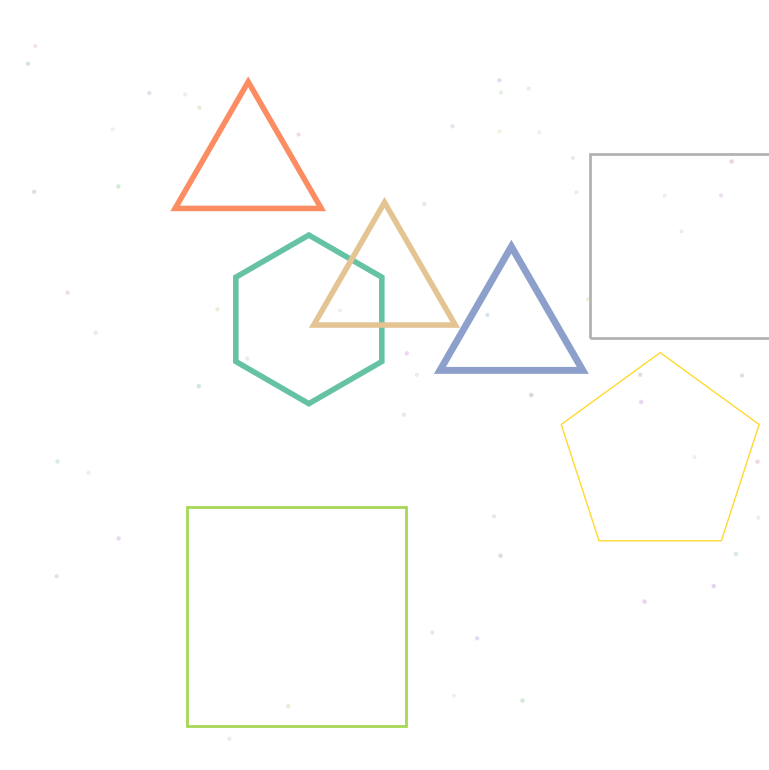[{"shape": "hexagon", "thickness": 2, "radius": 0.55, "center": [0.401, 0.585]}, {"shape": "triangle", "thickness": 2, "radius": 0.55, "center": [0.322, 0.784]}, {"shape": "triangle", "thickness": 2.5, "radius": 0.54, "center": [0.664, 0.573]}, {"shape": "square", "thickness": 1, "radius": 0.71, "center": [0.385, 0.199]}, {"shape": "pentagon", "thickness": 0.5, "radius": 0.68, "center": [0.857, 0.407]}, {"shape": "triangle", "thickness": 2, "radius": 0.53, "center": [0.499, 0.631]}, {"shape": "square", "thickness": 1, "radius": 0.6, "center": [0.885, 0.68]}]